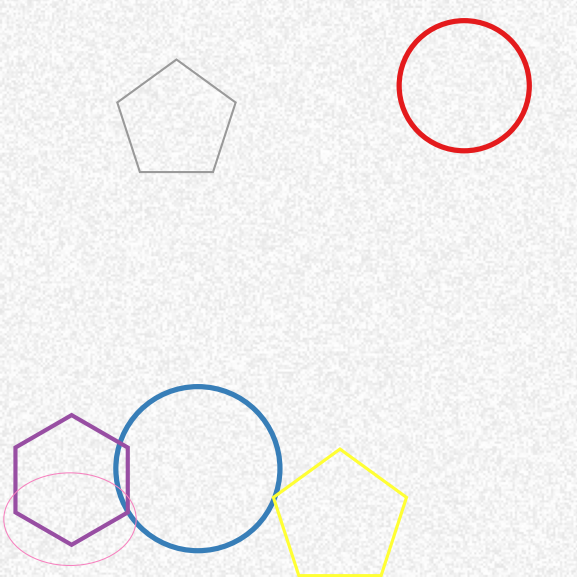[{"shape": "circle", "thickness": 2.5, "radius": 0.56, "center": [0.804, 0.851]}, {"shape": "circle", "thickness": 2.5, "radius": 0.71, "center": [0.343, 0.188]}, {"shape": "hexagon", "thickness": 2, "radius": 0.56, "center": [0.124, 0.168]}, {"shape": "pentagon", "thickness": 1.5, "radius": 0.61, "center": [0.589, 0.1]}, {"shape": "oval", "thickness": 0.5, "radius": 0.57, "center": [0.121, 0.1]}, {"shape": "pentagon", "thickness": 1, "radius": 0.54, "center": [0.306, 0.788]}]